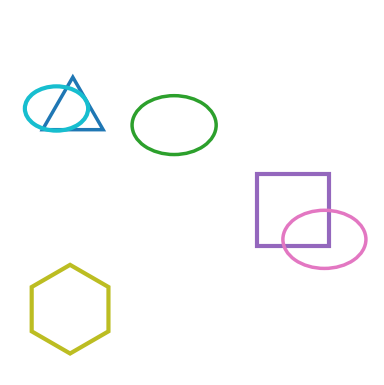[{"shape": "triangle", "thickness": 2.5, "radius": 0.45, "center": [0.189, 0.709]}, {"shape": "oval", "thickness": 2.5, "radius": 0.55, "center": [0.452, 0.675]}, {"shape": "square", "thickness": 3, "radius": 0.47, "center": [0.761, 0.455]}, {"shape": "oval", "thickness": 2.5, "radius": 0.54, "center": [0.843, 0.378]}, {"shape": "hexagon", "thickness": 3, "radius": 0.58, "center": [0.182, 0.197]}, {"shape": "oval", "thickness": 3, "radius": 0.41, "center": [0.147, 0.718]}]